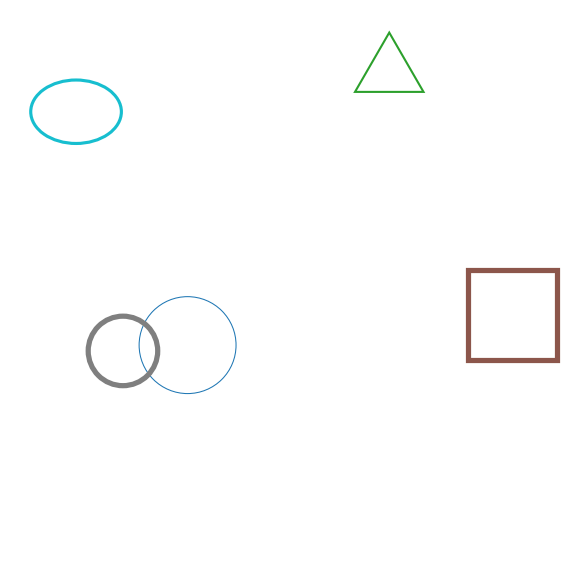[{"shape": "circle", "thickness": 0.5, "radius": 0.42, "center": [0.325, 0.402]}, {"shape": "triangle", "thickness": 1, "radius": 0.34, "center": [0.674, 0.874]}, {"shape": "square", "thickness": 2.5, "radius": 0.39, "center": [0.887, 0.454]}, {"shape": "circle", "thickness": 2.5, "radius": 0.3, "center": [0.213, 0.391]}, {"shape": "oval", "thickness": 1.5, "radius": 0.39, "center": [0.132, 0.806]}]